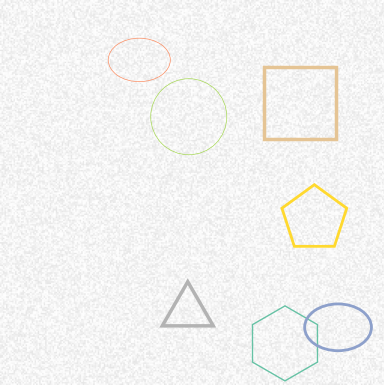[{"shape": "hexagon", "thickness": 1, "radius": 0.49, "center": [0.74, 0.108]}, {"shape": "oval", "thickness": 0.5, "radius": 0.4, "center": [0.362, 0.844]}, {"shape": "oval", "thickness": 2, "radius": 0.43, "center": [0.878, 0.15]}, {"shape": "circle", "thickness": 0.5, "radius": 0.49, "center": [0.49, 0.697]}, {"shape": "pentagon", "thickness": 2, "radius": 0.44, "center": [0.816, 0.432]}, {"shape": "square", "thickness": 2.5, "radius": 0.47, "center": [0.779, 0.733]}, {"shape": "triangle", "thickness": 2.5, "radius": 0.38, "center": [0.488, 0.192]}]